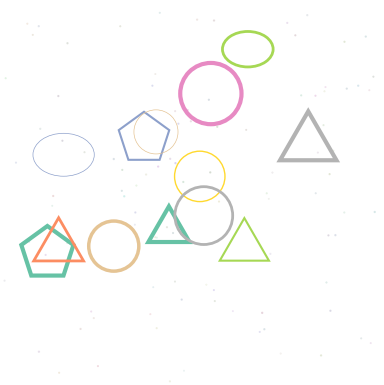[{"shape": "pentagon", "thickness": 3, "radius": 0.36, "center": [0.123, 0.342]}, {"shape": "triangle", "thickness": 3, "radius": 0.31, "center": [0.439, 0.402]}, {"shape": "triangle", "thickness": 2, "radius": 0.37, "center": [0.152, 0.36]}, {"shape": "oval", "thickness": 0.5, "radius": 0.4, "center": [0.165, 0.598]}, {"shape": "pentagon", "thickness": 1.5, "radius": 0.34, "center": [0.374, 0.641]}, {"shape": "circle", "thickness": 3, "radius": 0.4, "center": [0.548, 0.757]}, {"shape": "oval", "thickness": 2, "radius": 0.33, "center": [0.644, 0.872]}, {"shape": "triangle", "thickness": 1.5, "radius": 0.37, "center": [0.635, 0.36]}, {"shape": "circle", "thickness": 1, "radius": 0.33, "center": [0.519, 0.542]}, {"shape": "circle", "thickness": 2.5, "radius": 0.33, "center": [0.296, 0.361]}, {"shape": "circle", "thickness": 0.5, "radius": 0.29, "center": [0.405, 0.657]}, {"shape": "circle", "thickness": 2, "radius": 0.38, "center": [0.529, 0.44]}, {"shape": "triangle", "thickness": 3, "radius": 0.42, "center": [0.801, 0.626]}]